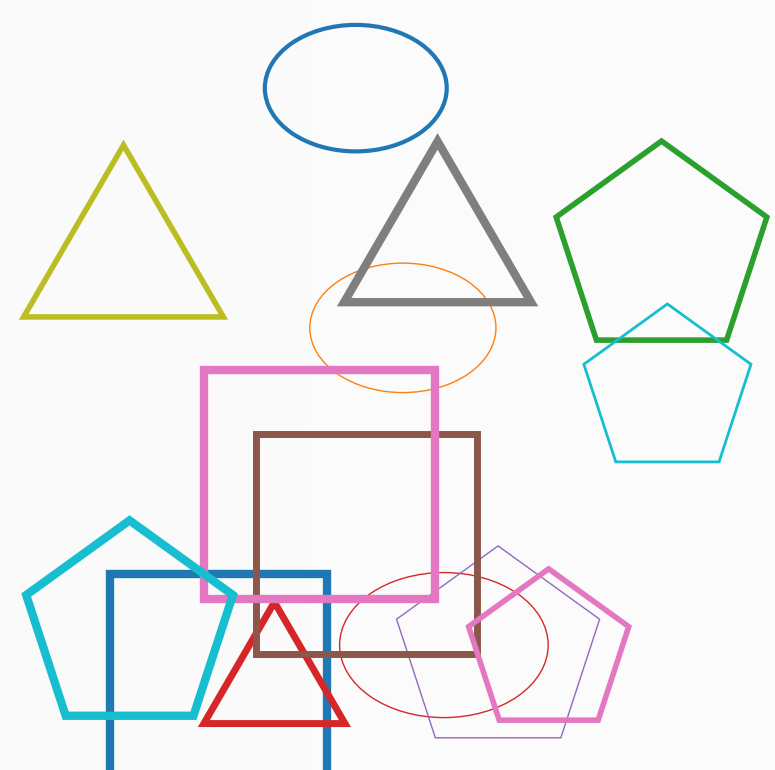[{"shape": "oval", "thickness": 1.5, "radius": 0.59, "center": [0.459, 0.886]}, {"shape": "square", "thickness": 3, "radius": 0.7, "center": [0.282, 0.114]}, {"shape": "oval", "thickness": 0.5, "radius": 0.6, "center": [0.52, 0.574]}, {"shape": "pentagon", "thickness": 2, "radius": 0.71, "center": [0.854, 0.674]}, {"shape": "triangle", "thickness": 2.5, "radius": 0.53, "center": [0.354, 0.113]}, {"shape": "oval", "thickness": 0.5, "radius": 0.67, "center": [0.573, 0.162]}, {"shape": "pentagon", "thickness": 0.5, "radius": 0.69, "center": [0.643, 0.153]}, {"shape": "square", "thickness": 2.5, "radius": 0.71, "center": [0.473, 0.294]}, {"shape": "square", "thickness": 3, "radius": 0.74, "center": [0.412, 0.371]}, {"shape": "pentagon", "thickness": 2, "radius": 0.54, "center": [0.708, 0.153]}, {"shape": "triangle", "thickness": 3, "radius": 0.7, "center": [0.565, 0.677]}, {"shape": "triangle", "thickness": 2, "radius": 0.74, "center": [0.159, 0.663]}, {"shape": "pentagon", "thickness": 1, "radius": 0.57, "center": [0.861, 0.492]}, {"shape": "pentagon", "thickness": 3, "radius": 0.7, "center": [0.167, 0.184]}]